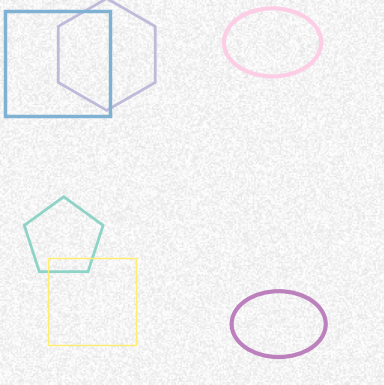[{"shape": "pentagon", "thickness": 2, "radius": 0.54, "center": [0.165, 0.381]}, {"shape": "hexagon", "thickness": 2, "radius": 0.73, "center": [0.277, 0.859]}, {"shape": "square", "thickness": 2.5, "radius": 0.68, "center": [0.148, 0.835]}, {"shape": "oval", "thickness": 3, "radius": 0.63, "center": [0.708, 0.89]}, {"shape": "oval", "thickness": 3, "radius": 0.61, "center": [0.724, 0.158]}, {"shape": "square", "thickness": 1, "radius": 0.57, "center": [0.24, 0.217]}]